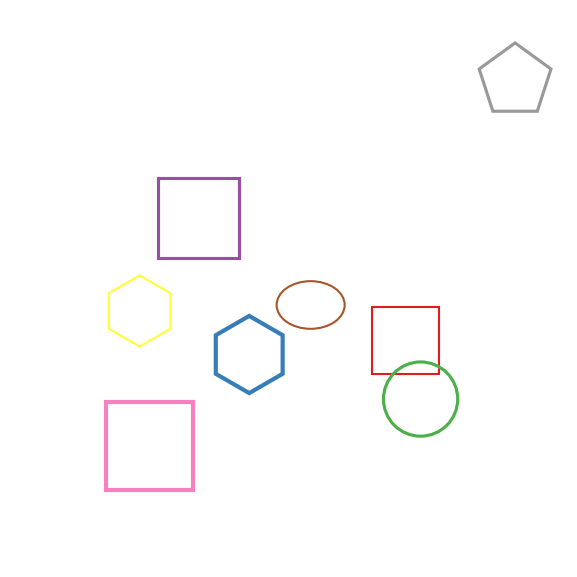[{"shape": "square", "thickness": 1, "radius": 0.29, "center": [0.702, 0.409]}, {"shape": "hexagon", "thickness": 2, "radius": 0.33, "center": [0.432, 0.385]}, {"shape": "circle", "thickness": 1.5, "radius": 0.32, "center": [0.728, 0.308]}, {"shape": "square", "thickness": 1.5, "radius": 0.35, "center": [0.344, 0.622]}, {"shape": "hexagon", "thickness": 1, "radius": 0.31, "center": [0.242, 0.461]}, {"shape": "oval", "thickness": 1, "radius": 0.29, "center": [0.538, 0.471]}, {"shape": "square", "thickness": 2, "radius": 0.38, "center": [0.259, 0.227]}, {"shape": "pentagon", "thickness": 1.5, "radius": 0.33, "center": [0.892, 0.859]}]